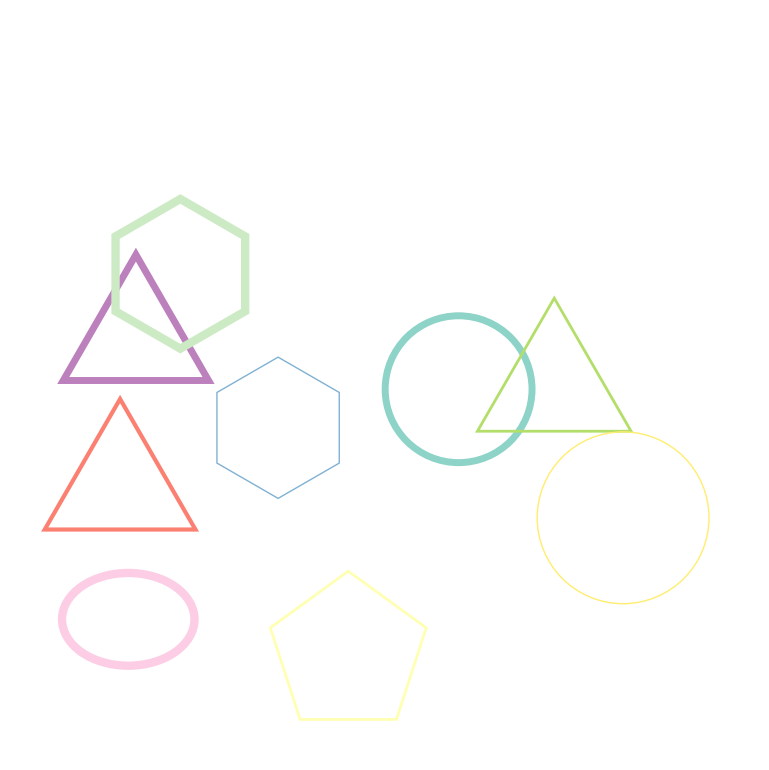[{"shape": "circle", "thickness": 2.5, "radius": 0.48, "center": [0.596, 0.495]}, {"shape": "pentagon", "thickness": 1, "radius": 0.53, "center": [0.452, 0.152]}, {"shape": "triangle", "thickness": 1.5, "radius": 0.57, "center": [0.156, 0.369]}, {"shape": "hexagon", "thickness": 0.5, "radius": 0.46, "center": [0.361, 0.444]}, {"shape": "triangle", "thickness": 1, "radius": 0.58, "center": [0.72, 0.498]}, {"shape": "oval", "thickness": 3, "radius": 0.43, "center": [0.167, 0.196]}, {"shape": "triangle", "thickness": 2.5, "radius": 0.54, "center": [0.176, 0.56]}, {"shape": "hexagon", "thickness": 3, "radius": 0.49, "center": [0.234, 0.644]}, {"shape": "circle", "thickness": 0.5, "radius": 0.56, "center": [0.809, 0.328]}]